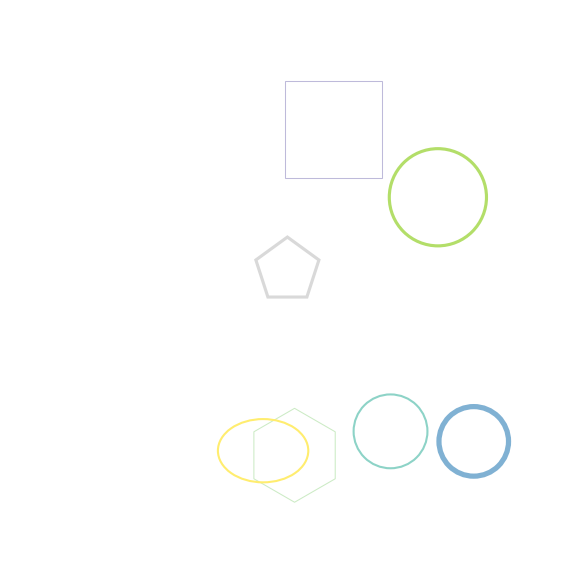[{"shape": "circle", "thickness": 1, "radius": 0.32, "center": [0.676, 0.252]}, {"shape": "square", "thickness": 0.5, "radius": 0.42, "center": [0.577, 0.775]}, {"shape": "circle", "thickness": 2.5, "radius": 0.3, "center": [0.82, 0.235]}, {"shape": "circle", "thickness": 1.5, "radius": 0.42, "center": [0.758, 0.658]}, {"shape": "pentagon", "thickness": 1.5, "radius": 0.29, "center": [0.498, 0.531]}, {"shape": "hexagon", "thickness": 0.5, "radius": 0.41, "center": [0.51, 0.211]}, {"shape": "oval", "thickness": 1, "radius": 0.39, "center": [0.456, 0.219]}]